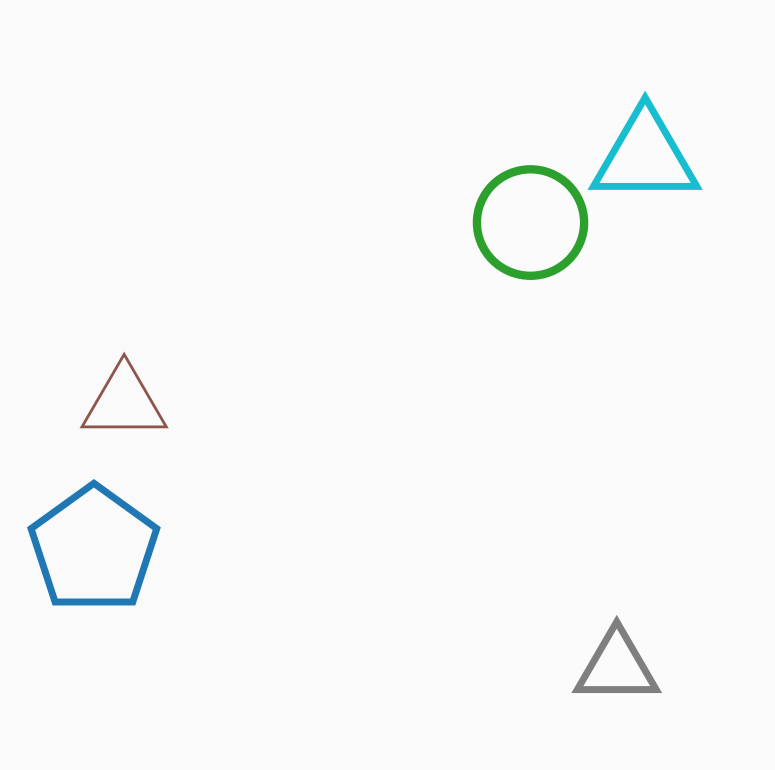[{"shape": "pentagon", "thickness": 2.5, "radius": 0.43, "center": [0.121, 0.287]}, {"shape": "circle", "thickness": 3, "radius": 0.35, "center": [0.685, 0.711]}, {"shape": "triangle", "thickness": 1, "radius": 0.31, "center": [0.16, 0.477]}, {"shape": "triangle", "thickness": 2.5, "radius": 0.29, "center": [0.796, 0.134]}, {"shape": "triangle", "thickness": 2.5, "radius": 0.38, "center": [0.832, 0.796]}]